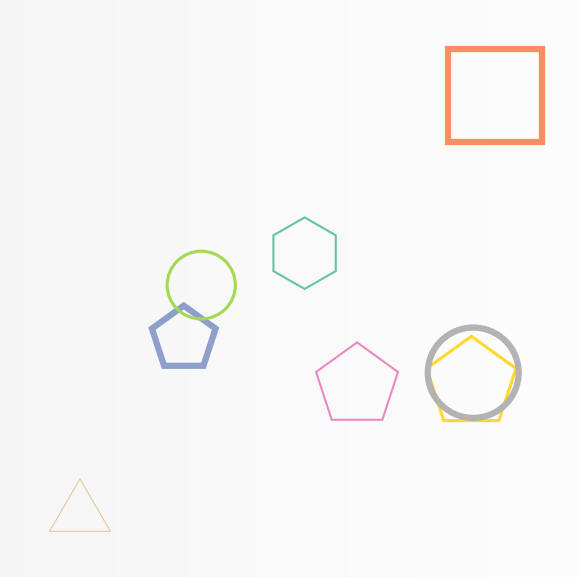[{"shape": "hexagon", "thickness": 1, "radius": 0.31, "center": [0.524, 0.561]}, {"shape": "square", "thickness": 3, "radius": 0.4, "center": [0.851, 0.834]}, {"shape": "pentagon", "thickness": 3, "radius": 0.29, "center": [0.316, 0.412]}, {"shape": "pentagon", "thickness": 1, "radius": 0.37, "center": [0.614, 0.332]}, {"shape": "circle", "thickness": 1.5, "radius": 0.29, "center": [0.346, 0.505]}, {"shape": "pentagon", "thickness": 1.5, "radius": 0.4, "center": [0.811, 0.336]}, {"shape": "triangle", "thickness": 0.5, "radius": 0.3, "center": [0.138, 0.109]}, {"shape": "circle", "thickness": 3, "radius": 0.39, "center": [0.814, 0.354]}]